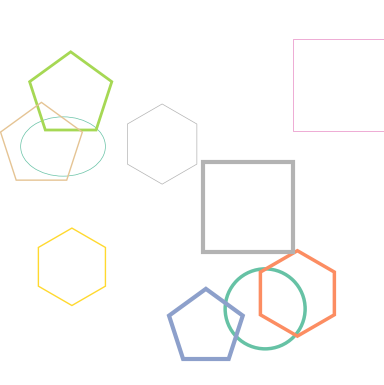[{"shape": "circle", "thickness": 2.5, "radius": 0.52, "center": [0.689, 0.198]}, {"shape": "oval", "thickness": 0.5, "radius": 0.55, "center": [0.164, 0.619]}, {"shape": "hexagon", "thickness": 2.5, "radius": 0.55, "center": [0.772, 0.238]}, {"shape": "pentagon", "thickness": 3, "radius": 0.5, "center": [0.535, 0.149]}, {"shape": "square", "thickness": 0.5, "radius": 0.6, "center": [0.88, 0.779]}, {"shape": "pentagon", "thickness": 2, "radius": 0.56, "center": [0.184, 0.753]}, {"shape": "hexagon", "thickness": 1, "radius": 0.5, "center": [0.187, 0.307]}, {"shape": "pentagon", "thickness": 1, "radius": 0.56, "center": [0.108, 0.622]}, {"shape": "square", "thickness": 3, "radius": 0.58, "center": [0.644, 0.462]}, {"shape": "hexagon", "thickness": 0.5, "radius": 0.52, "center": [0.421, 0.626]}]